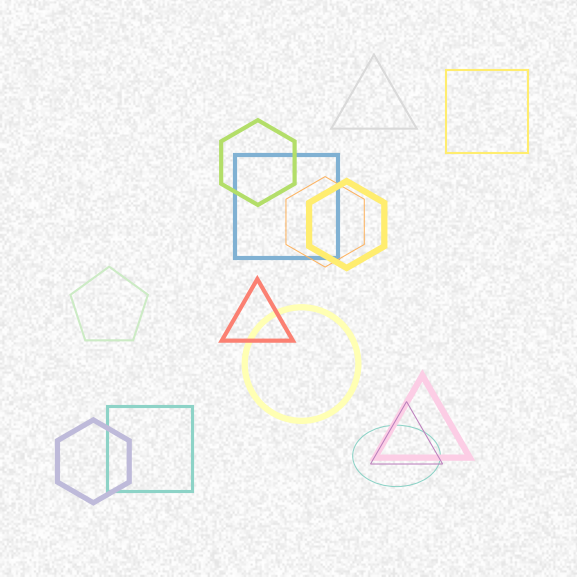[{"shape": "square", "thickness": 1.5, "radius": 0.37, "center": [0.259, 0.223]}, {"shape": "oval", "thickness": 0.5, "radius": 0.38, "center": [0.687, 0.21]}, {"shape": "circle", "thickness": 3, "radius": 0.49, "center": [0.522, 0.369]}, {"shape": "hexagon", "thickness": 2.5, "radius": 0.36, "center": [0.162, 0.2]}, {"shape": "triangle", "thickness": 2, "radius": 0.36, "center": [0.446, 0.445]}, {"shape": "square", "thickness": 2, "radius": 0.44, "center": [0.496, 0.641]}, {"shape": "hexagon", "thickness": 0.5, "radius": 0.39, "center": [0.563, 0.615]}, {"shape": "hexagon", "thickness": 2, "radius": 0.37, "center": [0.447, 0.718]}, {"shape": "triangle", "thickness": 3, "radius": 0.47, "center": [0.731, 0.254]}, {"shape": "triangle", "thickness": 1, "radius": 0.43, "center": [0.648, 0.819]}, {"shape": "triangle", "thickness": 0.5, "radius": 0.36, "center": [0.704, 0.232]}, {"shape": "pentagon", "thickness": 1, "radius": 0.35, "center": [0.189, 0.467]}, {"shape": "square", "thickness": 1, "radius": 0.36, "center": [0.844, 0.806]}, {"shape": "hexagon", "thickness": 3, "radius": 0.38, "center": [0.6, 0.61]}]